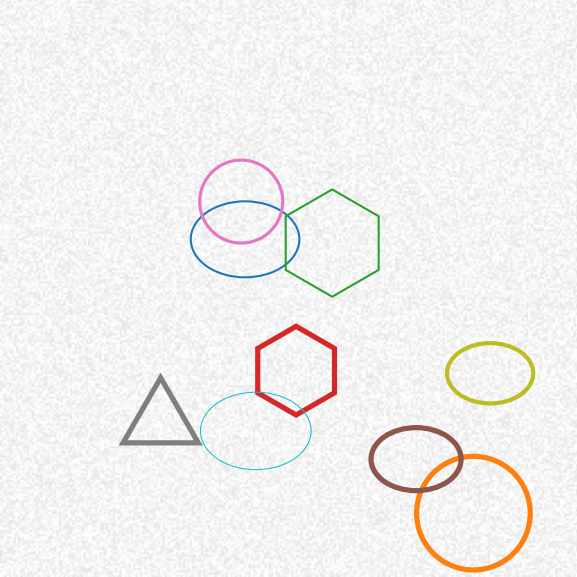[{"shape": "oval", "thickness": 1, "radius": 0.47, "center": [0.424, 0.585]}, {"shape": "circle", "thickness": 2.5, "radius": 0.49, "center": [0.82, 0.111]}, {"shape": "hexagon", "thickness": 1, "radius": 0.46, "center": [0.575, 0.578]}, {"shape": "hexagon", "thickness": 2.5, "radius": 0.38, "center": [0.513, 0.357]}, {"shape": "oval", "thickness": 2.5, "radius": 0.39, "center": [0.72, 0.204]}, {"shape": "circle", "thickness": 1.5, "radius": 0.36, "center": [0.418, 0.65]}, {"shape": "triangle", "thickness": 2.5, "radius": 0.38, "center": [0.278, 0.27]}, {"shape": "oval", "thickness": 2, "radius": 0.37, "center": [0.849, 0.353]}, {"shape": "oval", "thickness": 0.5, "radius": 0.48, "center": [0.443, 0.253]}]